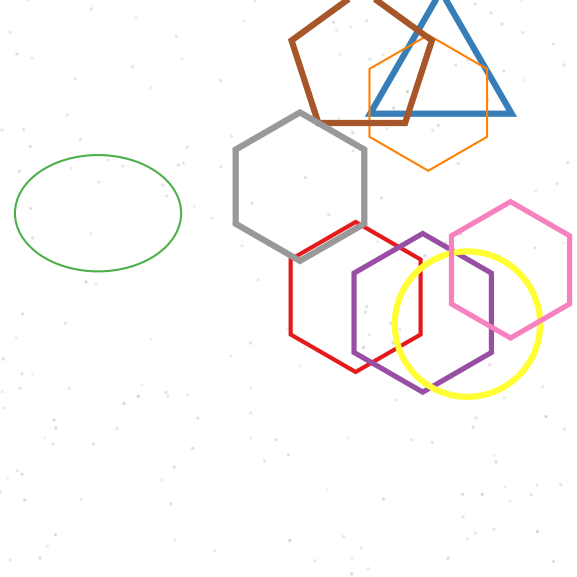[{"shape": "hexagon", "thickness": 2, "radius": 0.65, "center": [0.616, 0.485]}, {"shape": "triangle", "thickness": 3, "radius": 0.71, "center": [0.763, 0.873]}, {"shape": "oval", "thickness": 1, "radius": 0.72, "center": [0.17, 0.63]}, {"shape": "hexagon", "thickness": 2.5, "radius": 0.69, "center": [0.732, 0.457]}, {"shape": "hexagon", "thickness": 1, "radius": 0.59, "center": [0.742, 0.821]}, {"shape": "circle", "thickness": 3, "radius": 0.63, "center": [0.809, 0.438]}, {"shape": "pentagon", "thickness": 3, "radius": 0.64, "center": [0.626, 0.89]}, {"shape": "hexagon", "thickness": 2.5, "radius": 0.59, "center": [0.884, 0.532]}, {"shape": "hexagon", "thickness": 3, "radius": 0.64, "center": [0.519, 0.676]}]